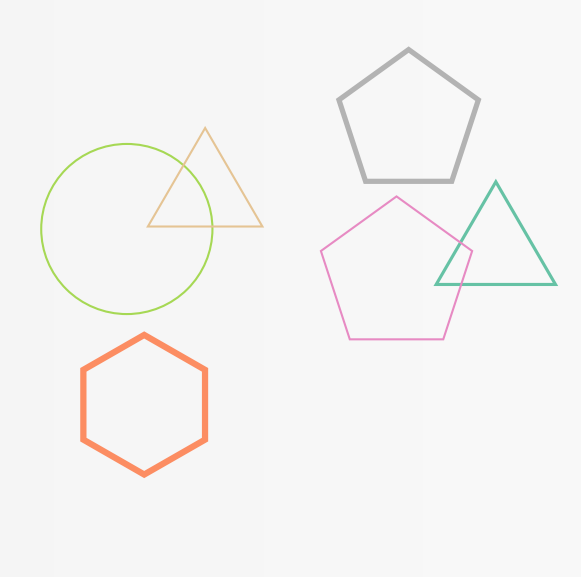[{"shape": "triangle", "thickness": 1.5, "radius": 0.59, "center": [0.853, 0.566]}, {"shape": "hexagon", "thickness": 3, "radius": 0.6, "center": [0.248, 0.298]}, {"shape": "pentagon", "thickness": 1, "radius": 0.68, "center": [0.682, 0.522]}, {"shape": "circle", "thickness": 1, "radius": 0.74, "center": [0.218, 0.603]}, {"shape": "triangle", "thickness": 1, "radius": 0.57, "center": [0.353, 0.664]}, {"shape": "pentagon", "thickness": 2.5, "radius": 0.63, "center": [0.703, 0.787]}]